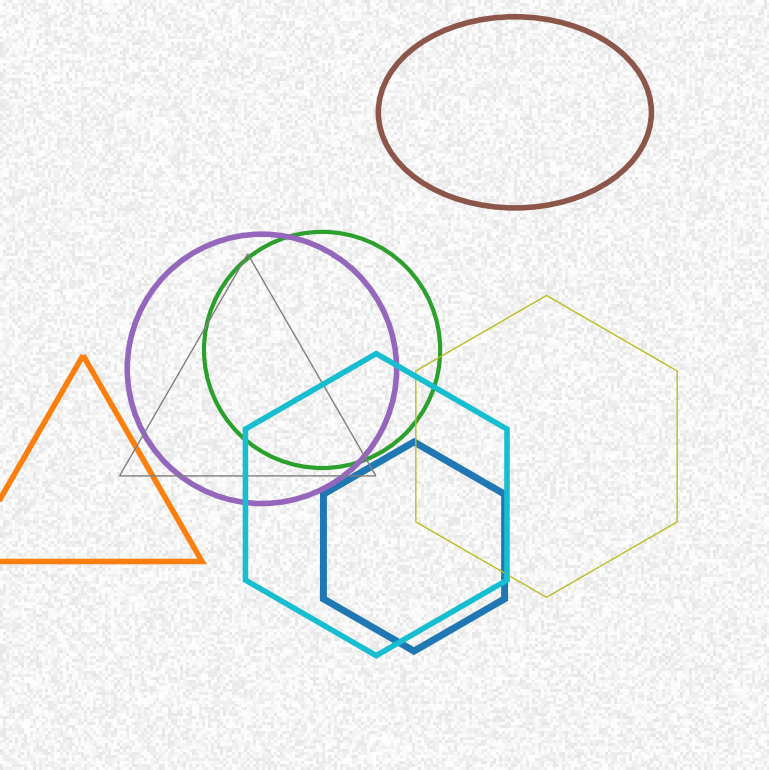[{"shape": "hexagon", "thickness": 2.5, "radius": 0.68, "center": [0.538, 0.29]}, {"shape": "triangle", "thickness": 2, "radius": 0.89, "center": [0.108, 0.36]}, {"shape": "circle", "thickness": 1.5, "radius": 0.77, "center": [0.418, 0.546]}, {"shape": "circle", "thickness": 2, "radius": 0.87, "center": [0.34, 0.521]}, {"shape": "oval", "thickness": 2, "radius": 0.89, "center": [0.669, 0.854]}, {"shape": "triangle", "thickness": 0.5, "radius": 0.96, "center": [0.322, 0.478]}, {"shape": "hexagon", "thickness": 0.5, "radius": 0.98, "center": [0.71, 0.42]}, {"shape": "hexagon", "thickness": 2, "radius": 0.98, "center": [0.489, 0.345]}]